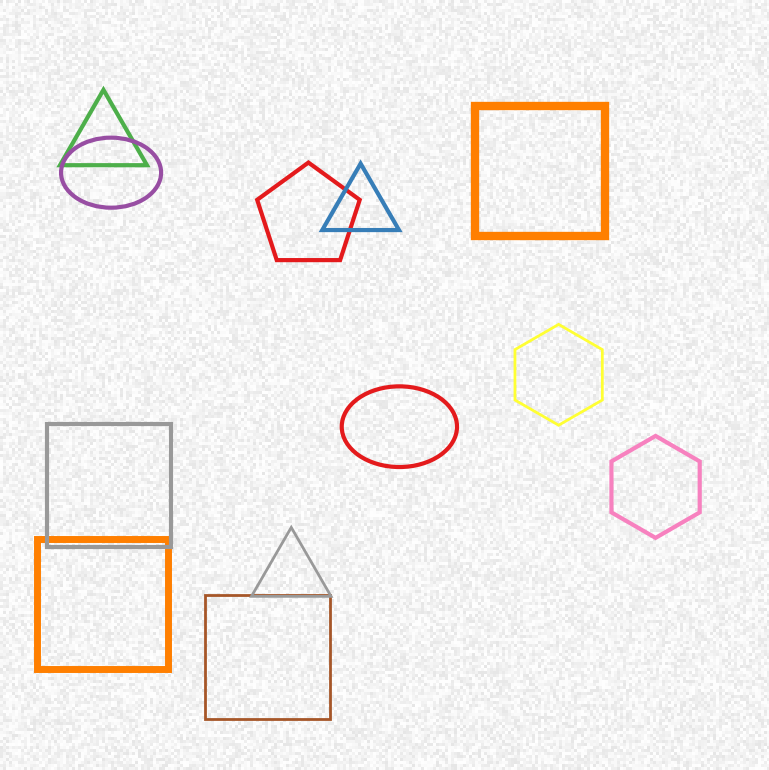[{"shape": "oval", "thickness": 1.5, "radius": 0.37, "center": [0.519, 0.446]}, {"shape": "pentagon", "thickness": 1.5, "radius": 0.35, "center": [0.401, 0.719]}, {"shape": "triangle", "thickness": 1.5, "radius": 0.29, "center": [0.468, 0.73]}, {"shape": "triangle", "thickness": 1.5, "radius": 0.33, "center": [0.134, 0.818]}, {"shape": "oval", "thickness": 1.5, "radius": 0.32, "center": [0.144, 0.776]}, {"shape": "square", "thickness": 2.5, "radius": 0.42, "center": [0.133, 0.216]}, {"shape": "square", "thickness": 3, "radius": 0.42, "center": [0.701, 0.778]}, {"shape": "hexagon", "thickness": 1, "radius": 0.33, "center": [0.726, 0.513]}, {"shape": "square", "thickness": 1, "radius": 0.4, "center": [0.347, 0.146]}, {"shape": "hexagon", "thickness": 1.5, "radius": 0.33, "center": [0.851, 0.368]}, {"shape": "square", "thickness": 1.5, "radius": 0.4, "center": [0.142, 0.37]}, {"shape": "triangle", "thickness": 1, "radius": 0.3, "center": [0.378, 0.255]}]